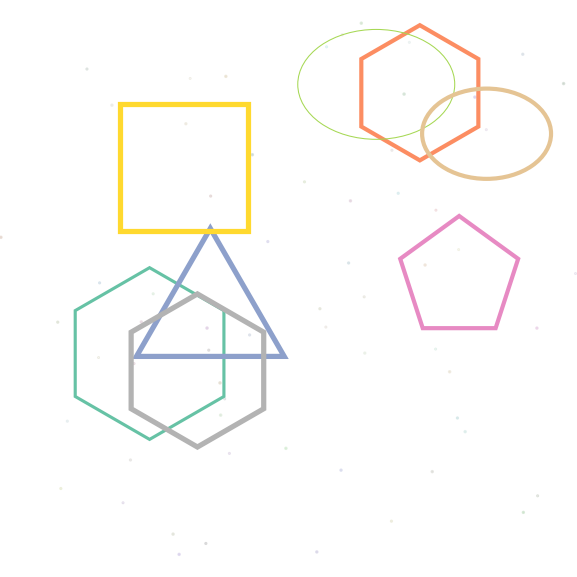[{"shape": "hexagon", "thickness": 1.5, "radius": 0.74, "center": [0.259, 0.387]}, {"shape": "hexagon", "thickness": 2, "radius": 0.59, "center": [0.727, 0.838]}, {"shape": "triangle", "thickness": 2.5, "radius": 0.74, "center": [0.364, 0.456]}, {"shape": "pentagon", "thickness": 2, "radius": 0.54, "center": [0.795, 0.518]}, {"shape": "oval", "thickness": 0.5, "radius": 0.68, "center": [0.652, 0.853]}, {"shape": "square", "thickness": 2.5, "radius": 0.55, "center": [0.318, 0.709]}, {"shape": "oval", "thickness": 2, "radius": 0.56, "center": [0.843, 0.768]}, {"shape": "hexagon", "thickness": 2.5, "radius": 0.66, "center": [0.342, 0.358]}]